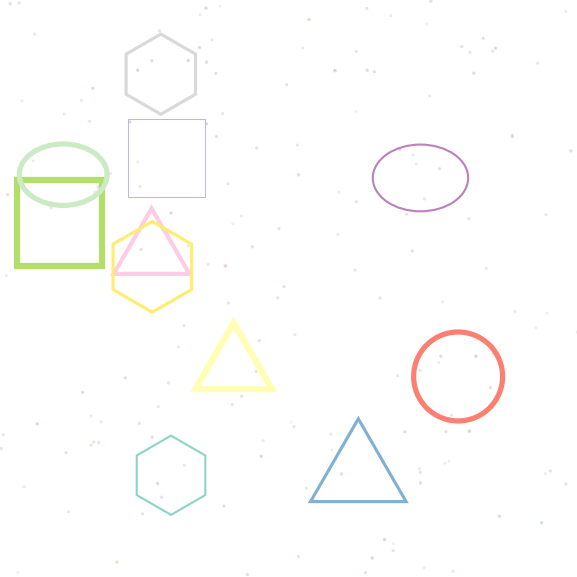[{"shape": "hexagon", "thickness": 1, "radius": 0.34, "center": [0.296, 0.176]}, {"shape": "triangle", "thickness": 3, "radius": 0.38, "center": [0.405, 0.364]}, {"shape": "square", "thickness": 0.5, "radius": 0.34, "center": [0.288, 0.725]}, {"shape": "circle", "thickness": 2.5, "radius": 0.39, "center": [0.793, 0.347]}, {"shape": "triangle", "thickness": 1.5, "radius": 0.48, "center": [0.62, 0.178]}, {"shape": "square", "thickness": 3, "radius": 0.37, "center": [0.104, 0.613]}, {"shape": "triangle", "thickness": 2, "radius": 0.38, "center": [0.262, 0.563]}, {"shape": "hexagon", "thickness": 1.5, "radius": 0.35, "center": [0.278, 0.871]}, {"shape": "oval", "thickness": 1, "radius": 0.41, "center": [0.728, 0.691]}, {"shape": "oval", "thickness": 2.5, "radius": 0.38, "center": [0.109, 0.697]}, {"shape": "hexagon", "thickness": 1.5, "radius": 0.39, "center": [0.264, 0.537]}]